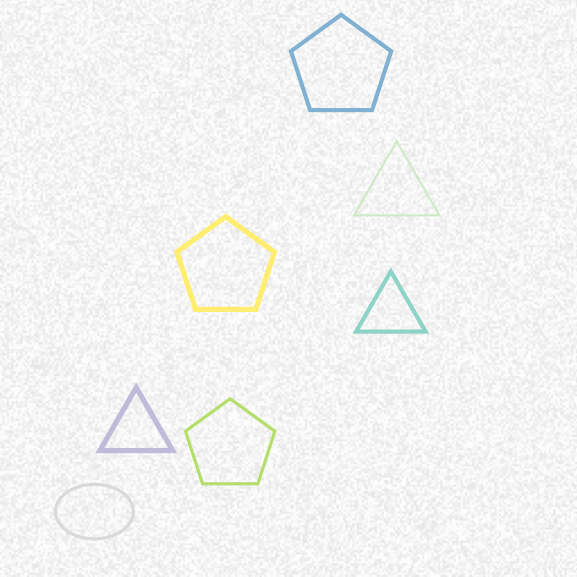[{"shape": "triangle", "thickness": 2, "radius": 0.35, "center": [0.677, 0.46]}, {"shape": "triangle", "thickness": 2.5, "radius": 0.36, "center": [0.236, 0.255]}, {"shape": "pentagon", "thickness": 2, "radius": 0.46, "center": [0.591, 0.882]}, {"shape": "pentagon", "thickness": 1.5, "radius": 0.41, "center": [0.399, 0.227]}, {"shape": "oval", "thickness": 1.5, "radius": 0.34, "center": [0.164, 0.113]}, {"shape": "triangle", "thickness": 1, "radius": 0.43, "center": [0.687, 0.669]}, {"shape": "pentagon", "thickness": 2.5, "radius": 0.44, "center": [0.391, 0.535]}]